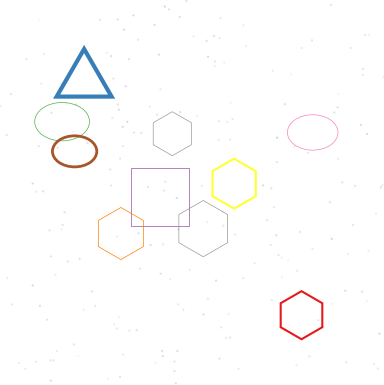[{"shape": "hexagon", "thickness": 1.5, "radius": 0.31, "center": [0.783, 0.181]}, {"shape": "triangle", "thickness": 3, "radius": 0.41, "center": [0.218, 0.79]}, {"shape": "oval", "thickness": 0.5, "radius": 0.36, "center": [0.161, 0.684]}, {"shape": "square", "thickness": 0.5, "radius": 0.38, "center": [0.416, 0.487]}, {"shape": "hexagon", "thickness": 0.5, "radius": 0.34, "center": [0.314, 0.393]}, {"shape": "hexagon", "thickness": 1.5, "radius": 0.32, "center": [0.608, 0.523]}, {"shape": "oval", "thickness": 2, "radius": 0.29, "center": [0.194, 0.607]}, {"shape": "oval", "thickness": 0.5, "radius": 0.33, "center": [0.812, 0.656]}, {"shape": "hexagon", "thickness": 0.5, "radius": 0.29, "center": [0.448, 0.653]}, {"shape": "hexagon", "thickness": 0.5, "radius": 0.37, "center": [0.528, 0.406]}]